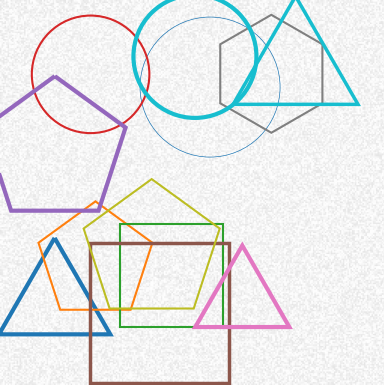[{"shape": "triangle", "thickness": 3, "radius": 0.83, "center": [0.142, 0.215]}, {"shape": "circle", "thickness": 0.5, "radius": 0.91, "center": [0.546, 0.774]}, {"shape": "pentagon", "thickness": 1.5, "radius": 0.78, "center": [0.248, 0.321]}, {"shape": "square", "thickness": 1.5, "radius": 0.67, "center": [0.446, 0.284]}, {"shape": "circle", "thickness": 1.5, "radius": 0.76, "center": [0.235, 0.807]}, {"shape": "pentagon", "thickness": 3, "radius": 0.97, "center": [0.142, 0.609]}, {"shape": "square", "thickness": 2.5, "radius": 0.9, "center": [0.414, 0.187]}, {"shape": "triangle", "thickness": 3, "radius": 0.71, "center": [0.629, 0.221]}, {"shape": "hexagon", "thickness": 1.5, "radius": 0.77, "center": [0.705, 0.808]}, {"shape": "pentagon", "thickness": 1.5, "radius": 0.93, "center": [0.394, 0.349]}, {"shape": "triangle", "thickness": 2.5, "radius": 0.94, "center": [0.768, 0.823]}, {"shape": "circle", "thickness": 3, "radius": 0.8, "center": [0.506, 0.853]}]